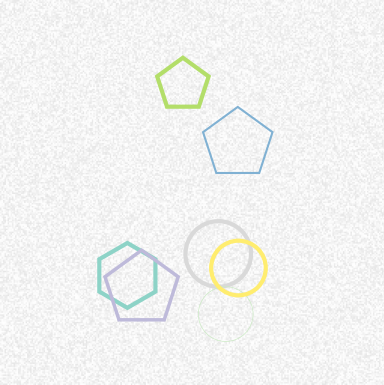[{"shape": "hexagon", "thickness": 3, "radius": 0.42, "center": [0.331, 0.285]}, {"shape": "pentagon", "thickness": 2.5, "radius": 0.5, "center": [0.368, 0.25]}, {"shape": "pentagon", "thickness": 1.5, "radius": 0.47, "center": [0.618, 0.627]}, {"shape": "pentagon", "thickness": 3, "radius": 0.35, "center": [0.475, 0.78]}, {"shape": "circle", "thickness": 3, "radius": 0.43, "center": [0.567, 0.34]}, {"shape": "circle", "thickness": 0.5, "radius": 0.36, "center": [0.586, 0.184]}, {"shape": "circle", "thickness": 3, "radius": 0.35, "center": [0.619, 0.304]}]